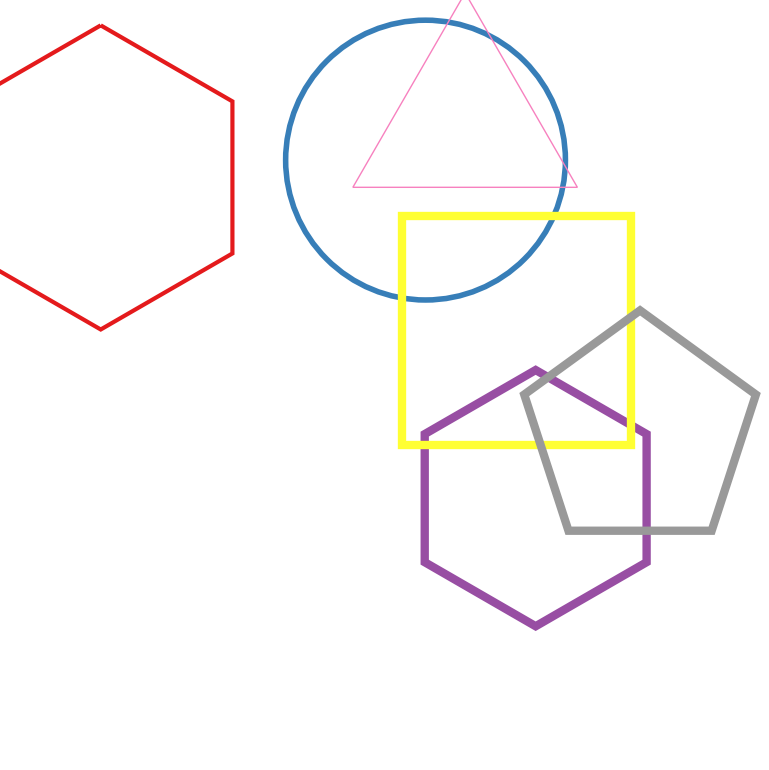[{"shape": "hexagon", "thickness": 1.5, "radius": 0.99, "center": [0.131, 0.77]}, {"shape": "circle", "thickness": 2, "radius": 0.91, "center": [0.553, 0.792]}, {"shape": "hexagon", "thickness": 3, "radius": 0.83, "center": [0.696, 0.353]}, {"shape": "square", "thickness": 3, "radius": 0.74, "center": [0.671, 0.571]}, {"shape": "triangle", "thickness": 0.5, "radius": 0.84, "center": [0.604, 0.841]}, {"shape": "pentagon", "thickness": 3, "radius": 0.79, "center": [0.831, 0.439]}]